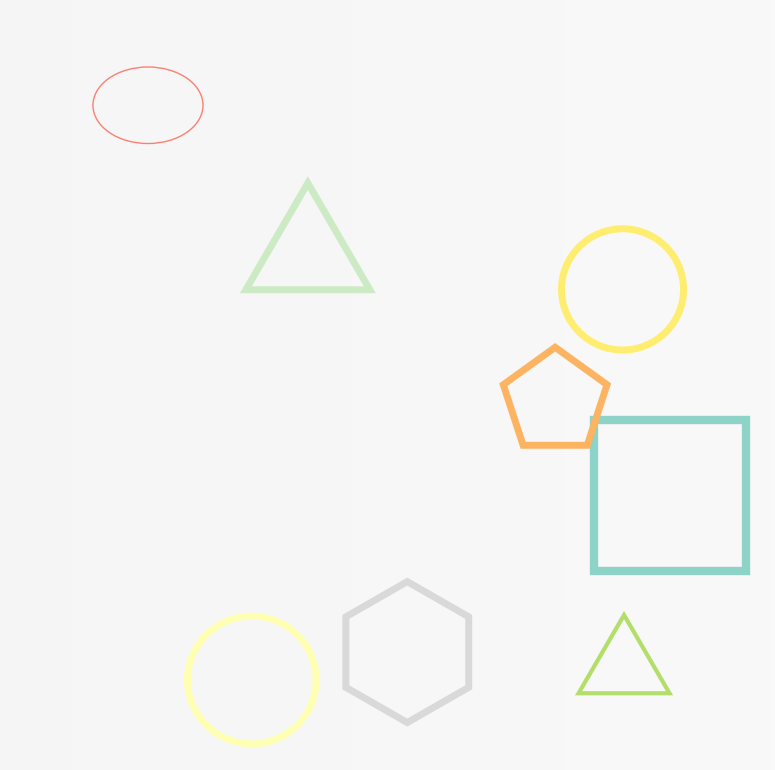[{"shape": "square", "thickness": 3, "radius": 0.49, "center": [0.865, 0.357]}, {"shape": "circle", "thickness": 2.5, "radius": 0.41, "center": [0.325, 0.117]}, {"shape": "oval", "thickness": 0.5, "radius": 0.35, "center": [0.191, 0.863]}, {"shape": "pentagon", "thickness": 2.5, "radius": 0.35, "center": [0.716, 0.479]}, {"shape": "triangle", "thickness": 1.5, "radius": 0.34, "center": [0.805, 0.134]}, {"shape": "hexagon", "thickness": 2.5, "radius": 0.46, "center": [0.526, 0.153]}, {"shape": "triangle", "thickness": 2.5, "radius": 0.46, "center": [0.397, 0.67]}, {"shape": "circle", "thickness": 2.5, "radius": 0.39, "center": [0.803, 0.624]}]